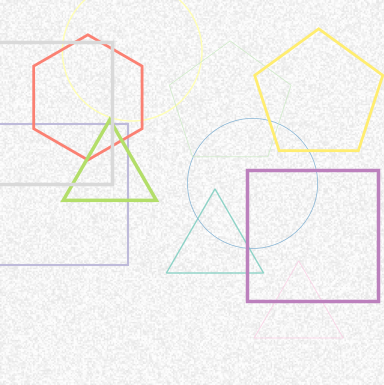[{"shape": "triangle", "thickness": 1, "radius": 0.73, "center": [0.558, 0.364]}, {"shape": "circle", "thickness": 1, "radius": 0.91, "center": [0.343, 0.867]}, {"shape": "square", "thickness": 1.5, "radius": 0.91, "center": [0.149, 0.494]}, {"shape": "hexagon", "thickness": 2, "radius": 0.81, "center": [0.228, 0.747]}, {"shape": "circle", "thickness": 0.5, "radius": 0.85, "center": [0.656, 0.523]}, {"shape": "triangle", "thickness": 2.5, "radius": 0.7, "center": [0.285, 0.549]}, {"shape": "triangle", "thickness": 0.5, "radius": 0.67, "center": [0.776, 0.189]}, {"shape": "square", "thickness": 2.5, "radius": 0.92, "center": [0.108, 0.706]}, {"shape": "square", "thickness": 2.5, "radius": 0.85, "center": [0.812, 0.388]}, {"shape": "pentagon", "thickness": 0.5, "radius": 0.83, "center": [0.598, 0.727]}, {"shape": "pentagon", "thickness": 2, "radius": 0.87, "center": [0.828, 0.75]}]